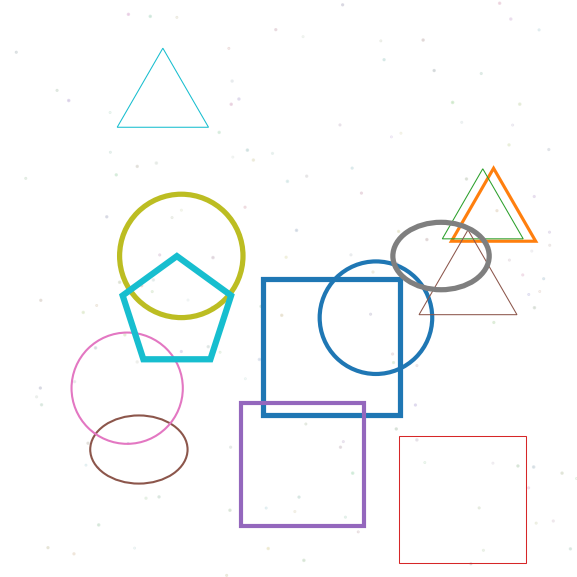[{"shape": "circle", "thickness": 2, "radius": 0.49, "center": [0.651, 0.449]}, {"shape": "square", "thickness": 2.5, "radius": 0.59, "center": [0.575, 0.398]}, {"shape": "triangle", "thickness": 1.5, "radius": 0.42, "center": [0.855, 0.624]}, {"shape": "triangle", "thickness": 0.5, "radius": 0.4, "center": [0.836, 0.626]}, {"shape": "square", "thickness": 0.5, "radius": 0.55, "center": [0.801, 0.135]}, {"shape": "square", "thickness": 2, "radius": 0.53, "center": [0.523, 0.195]}, {"shape": "triangle", "thickness": 0.5, "radius": 0.49, "center": [0.81, 0.503]}, {"shape": "oval", "thickness": 1, "radius": 0.42, "center": [0.241, 0.221]}, {"shape": "circle", "thickness": 1, "radius": 0.48, "center": [0.22, 0.327]}, {"shape": "oval", "thickness": 2.5, "radius": 0.42, "center": [0.764, 0.556]}, {"shape": "circle", "thickness": 2.5, "radius": 0.53, "center": [0.314, 0.556]}, {"shape": "pentagon", "thickness": 3, "radius": 0.49, "center": [0.306, 0.457]}, {"shape": "triangle", "thickness": 0.5, "radius": 0.46, "center": [0.282, 0.824]}]